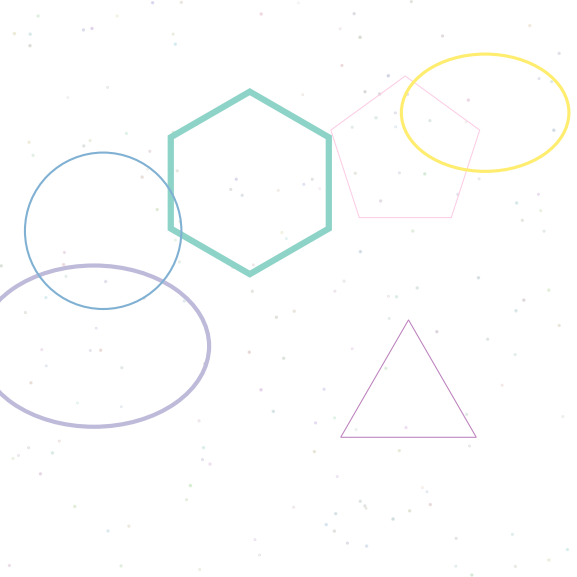[{"shape": "hexagon", "thickness": 3, "radius": 0.79, "center": [0.433, 0.682]}, {"shape": "oval", "thickness": 2, "radius": 1.0, "center": [0.163, 0.4]}, {"shape": "circle", "thickness": 1, "radius": 0.68, "center": [0.179, 0.599]}, {"shape": "pentagon", "thickness": 0.5, "radius": 0.68, "center": [0.702, 0.732]}, {"shape": "triangle", "thickness": 0.5, "radius": 0.68, "center": [0.707, 0.31]}, {"shape": "oval", "thickness": 1.5, "radius": 0.73, "center": [0.84, 0.804]}]